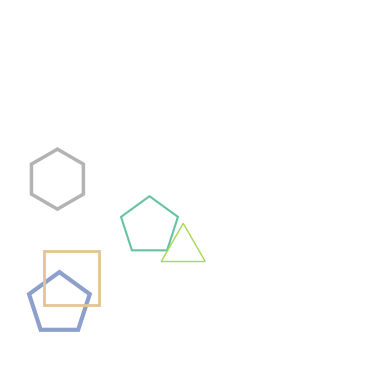[{"shape": "pentagon", "thickness": 1.5, "radius": 0.39, "center": [0.388, 0.413]}, {"shape": "pentagon", "thickness": 3, "radius": 0.41, "center": [0.154, 0.21]}, {"shape": "triangle", "thickness": 1, "radius": 0.33, "center": [0.476, 0.354]}, {"shape": "square", "thickness": 2, "radius": 0.35, "center": [0.186, 0.279]}, {"shape": "hexagon", "thickness": 2.5, "radius": 0.39, "center": [0.149, 0.535]}]